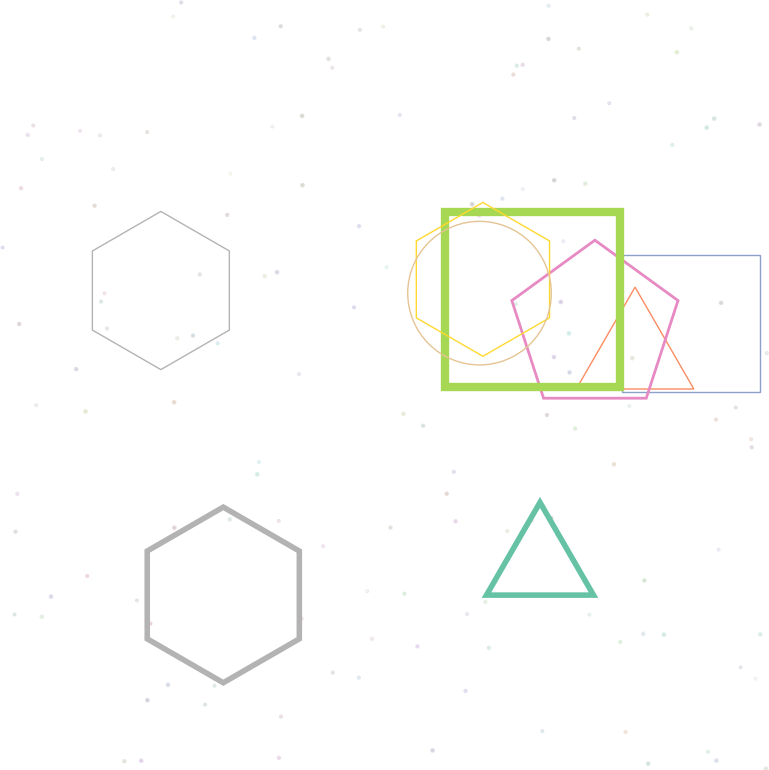[{"shape": "triangle", "thickness": 2, "radius": 0.4, "center": [0.701, 0.267]}, {"shape": "triangle", "thickness": 0.5, "radius": 0.44, "center": [0.825, 0.539]}, {"shape": "square", "thickness": 0.5, "radius": 0.45, "center": [0.897, 0.58]}, {"shape": "pentagon", "thickness": 1, "radius": 0.57, "center": [0.773, 0.575]}, {"shape": "square", "thickness": 3, "radius": 0.57, "center": [0.691, 0.612]}, {"shape": "hexagon", "thickness": 0.5, "radius": 0.5, "center": [0.627, 0.637]}, {"shape": "circle", "thickness": 0.5, "radius": 0.47, "center": [0.623, 0.619]}, {"shape": "hexagon", "thickness": 0.5, "radius": 0.51, "center": [0.209, 0.623]}, {"shape": "hexagon", "thickness": 2, "radius": 0.57, "center": [0.29, 0.227]}]